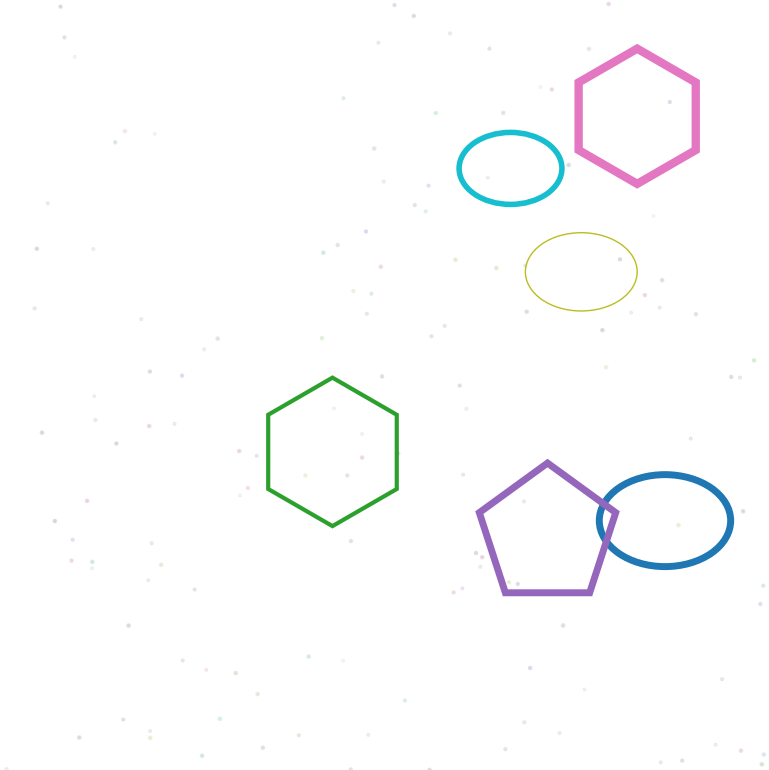[{"shape": "oval", "thickness": 2.5, "radius": 0.43, "center": [0.864, 0.324]}, {"shape": "hexagon", "thickness": 1.5, "radius": 0.48, "center": [0.432, 0.413]}, {"shape": "pentagon", "thickness": 2.5, "radius": 0.47, "center": [0.711, 0.305]}, {"shape": "hexagon", "thickness": 3, "radius": 0.44, "center": [0.828, 0.849]}, {"shape": "oval", "thickness": 0.5, "radius": 0.36, "center": [0.755, 0.647]}, {"shape": "oval", "thickness": 2, "radius": 0.33, "center": [0.663, 0.781]}]